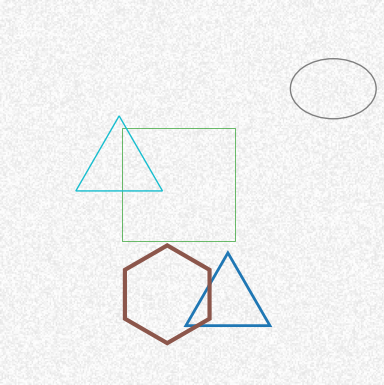[{"shape": "triangle", "thickness": 2, "radius": 0.63, "center": [0.592, 0.217]}, {"shape": "square", "thickness": 0.5, "radius": 0.73, "center": [0.463, 0.52]}, {"shape": "hexagon", "thickness": 3, "radius": 0.63, "center": [0.434, 0.236]}, {"shape": "oval", "thickness": 1, "radius": 0.56, "center": [0.866, 0.77]}, {"shape": "triangle", "thickness": 1, "radius": 0.65, "center": [0.309, 0.569]}]